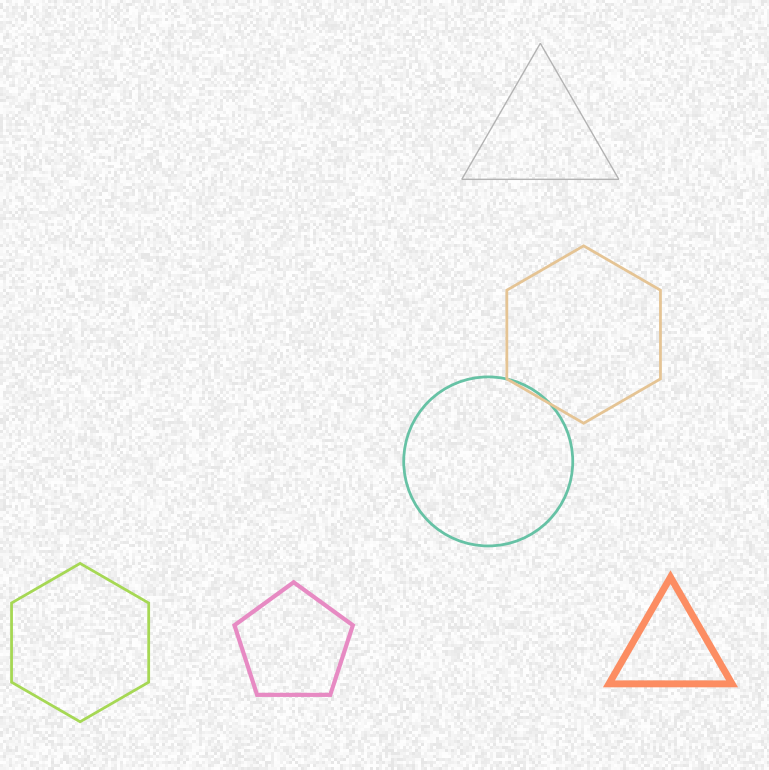[{"shape": "circle", "thickness": 1, "radius": 0.55, "center": [0.634, 0.401]}, {"shape": "triangle", "thickness": 2.5, "radius": 0.46, "center": [0.871, 0.158]}, {"shape": "pentagon", "thickness": 1.5, "radius": 0.4, "center": [0.381, 0.163]}, {"shape": "hexagon", "thickness": 1, "radius": 0.51, "center": [0.104, 0.165]}, {"shape": "hexagon", "thickness": 1, "radius": 0.58, "center": [0.758, 0.566]}, {"shape": "triangle", "thickness": 0.5, "radius": 0.59, "center": [0.702, 0.826]}]